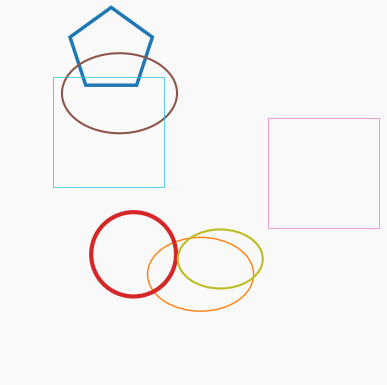[{"shape": "pentagon", "thickness": 2.5, "radius": 0.56, "center": [0.287, 0.869]}, {"shape": "oval", "thickness": 1, "radius": 0.68, "center": [0.518, 0.288]}, {"shape": "circle", "thickness": 3, "radius": 0.55, "center": [0.345, 0.339]}, {"shape": "oval", "thickness": 1.5, "radius": 0.74, "center": [0.308, 0.758]}, {"shape": "square", "thickness": 0.5, "radius": 0.71, "center": [0.834, 0.552]}, {"shape": "oval", "thickness": 1.5, "radius": 0.55, "center": [0.568, 0.327]}, {"shape": "square", "thickness": 0.5, "radius": 0.71, "center": [0.28, 0.657]}]